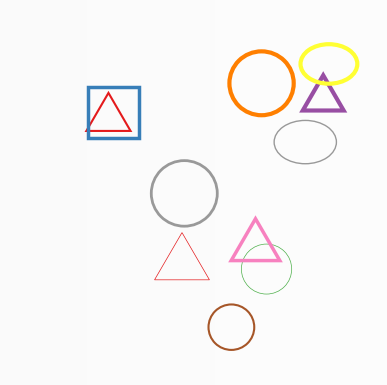[{"shape": "triangle", "thickness": 1.5, "radius": 0.33, "center": [0.28, 0.693]}, {"shape": "triangle", "thickness": 0.5, "radius": 0.41, "center": [0.47, 0.314]}, {"shape": "square", "thickness": 2.5, "radius": 0.33, "center": [0.292, 0.708]}, {"shape": "circle", "thickness": 0.5, "radius": 0.32, "center": [0.688, 0.301]}, {"shape": "triangle", "thickness": 3, "radius": 0.3, "center": [0.834, 0.743]}, {"shape": "circle", "thickness": 3, "radius": 0.41, "center": [0.675, 0.784]}, {"shape": "oval", "thickness": 3, "radius": 0.37, "center": [0.849, 0.834]}, {"shape": "circle", "thickness": 1.5, "radius": 0.3, "center": [0.597, 0.15]}, {"shape": "triangle", "thickness": 2.5, "radius": 0.36, "center": [0.659, 0.359]}, {"shape": "circle", "thickness": 2, "radius": 0.43, "center": [0.476, 0.498]}, {"shape": "oval", "thickness": 1, "radius": 0.4, "center": [0.788, 0.631]}]